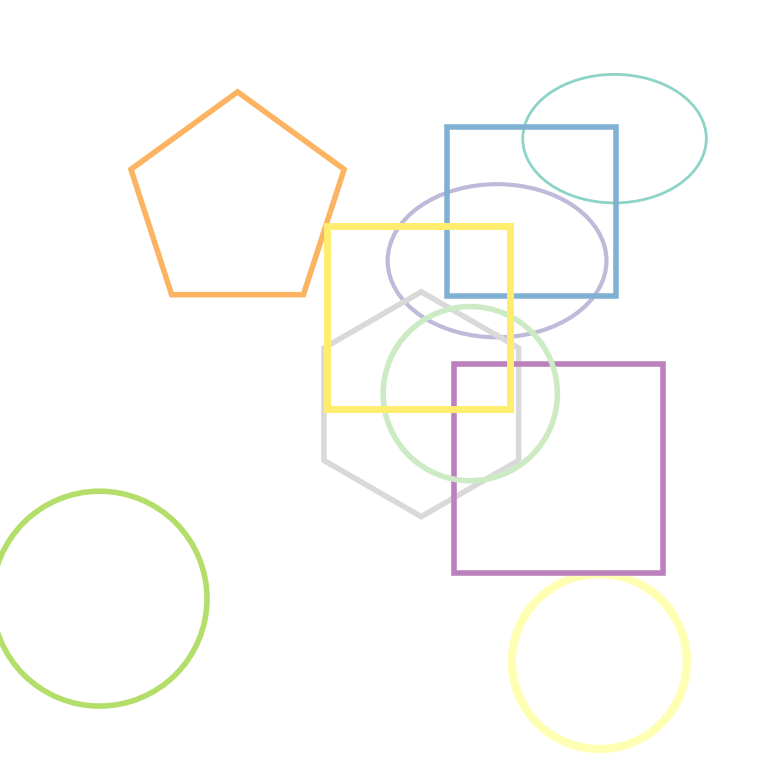[{"shape": "oval", "thickness": 1, "radius": 0.6, "center": [0.798, 0.82]}, {"shape": "circle", "thickness": 3, "radius": 0.57, "center": [0.778, 0.141]}, {"shape": "oval", "thickness": 1.5, "radius": 0.71, "center": [0.646, 0.661]}, {"shape": "square", "thickness": 2, "radius": 0.55, "center": [0.69, 0.726]}, {"shape": "pentagon", "thickness": 2, "radius": 0.73, "center": [0.308, 0.735]}, {"shape": "circle", "thickness": 2, "radius": 0.7, "center": [0.129, 0.223]}, {"shape": "hexagon", "thickness": 2, "radius": 0.73, "center": [0.547, 0.475]}, {"shape": "square", "thickness": 2, "radius": 0.68, "center": [0.725, 0.391]}, {"shape": "circle", "thickness": 2, "radius": 0.57, "center": [0.611, 0.489]}, {"shape": "square", "thickness": 2.5, "radius": 0.59, "center": [0.543, 0.588]}]